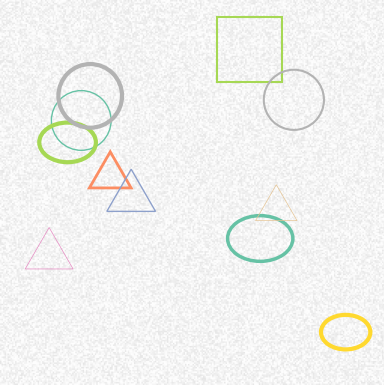[{"shape": "circle", "thickness": 1, "radius": 0.39, "center": [0.211, 0.687]}, {"shape": "oval", "thickness": 2.5, "radius": 0.42, "center": [0.676, 0.381]}, {"shape": "triangle", "thickness": 2, "radius": 0.31, "center": [0.286, 0.543]}, {"shape": "triangle", "thickness": 1, "radius": 0.37, "center": [0.341, 0.487]}, {"shape": "triangle", "thickness": 0.5, "radius": 0.36, "center": [0.128, 0.337]}, {"shape": "square", "thickness": 1.5, "radius": 0.42, "center": [0.647, 0.871]}, {"shape": "oval", "thickness": 3, "radius": 0.37, "center": [0.176, 0.63]}, {"shape": "oval", "thickness": 3, "radius": 0.32, "center": [0.898, 0.137]}, {"shape": "triangle", "thickness": 0.5, "radius": 0.31, "center": [0.718, 0.458]}, {"shape": "circle", "thickness": 3, "radius": 0.41, "center": [0.234, 0.751]}, {"shape": "circle", "thickness": 1.5, "radius": 0.39, "center": [0.763, 0.741]}]